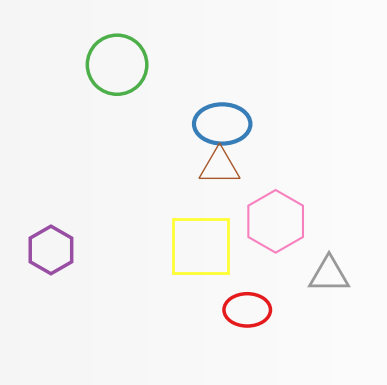[{"shape": "oval", "thickness": 2.5, "radius": 0.3, "center": [0.638, 0.195]}, {"shape": "oval", "thickness": 3, "radius": 0.36, "center": [0.573, 0.678]}, {"shape": "circle", "thickness": 2.5, "radius": 0.38, "center": [0.302, 0.832]}, {"shape": "hexagon", "thickness": 2.5, "radius": 0.31, "center": [0.132, 0.351]}, {"shape": "square", "thickness": 2, "radius": 0.35, "center": [0.518, 0.361]}, {"shape": "triangle", "thickness": 1, "radius": 0.31, "center": [0.567, 0.567]}, {"shape": "hexagon", "thickness": 1.5, "radius": 0.41, "center": [0.711, 0.425]}, {"shape": "triangle", "thickness": 2, "radius": 0.29, "center": [0.849, 0.286]}]